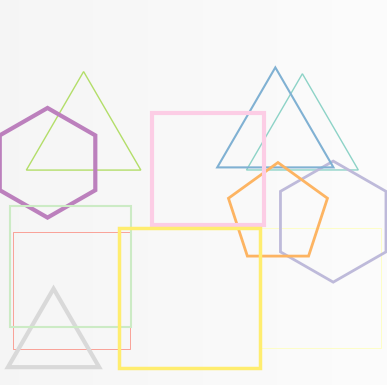[{"shape": "triangle", "thickness": 1, "radius": 0.83, "center": [0.78, 0.642]}, {"shape": "square", "thickness": 0.5, "radius": 0.78, "center": [0.826, 0.252]}, {"shape": "hexagon", "thickness": 2, "radius": 0.79, "center": [0.86, 0.424]}, {"shape": "square", "thickness": 0.5, "radius": 0.76, "center": [0.184, 0.245]}, {"shape": "triangle", "thickness": 1.5, "radius": 0.87, "center": [0.711, 0.652]}, {"shape": "pentagon", "thickness": 2, "radius": 0.67, "center": [0.717, 0.443]}, {"shape": "triangle", "thickness": 1, "radius": 0.85, "center": [0.216, 0.644]}, {"shape": "square", "thickness": 3, "radius": 0.73, "center": [0.537, 0.561]}, {"shape": "triangle", "thickness": 3, "radius": 0.68, "center": [0.138, 0.114]}, {"shape": "hexagon", "thickness": 3, "radius": 0.71, "center": [0.123, 0.577]}, {"shape": "square", "thickness": 1.5, "radius": 0.79, "center": [0.182, 0.307]}, {"shape": "square", "thickness": 2.5, "radius": 0.91, "center": [0.489, 0.226]}]